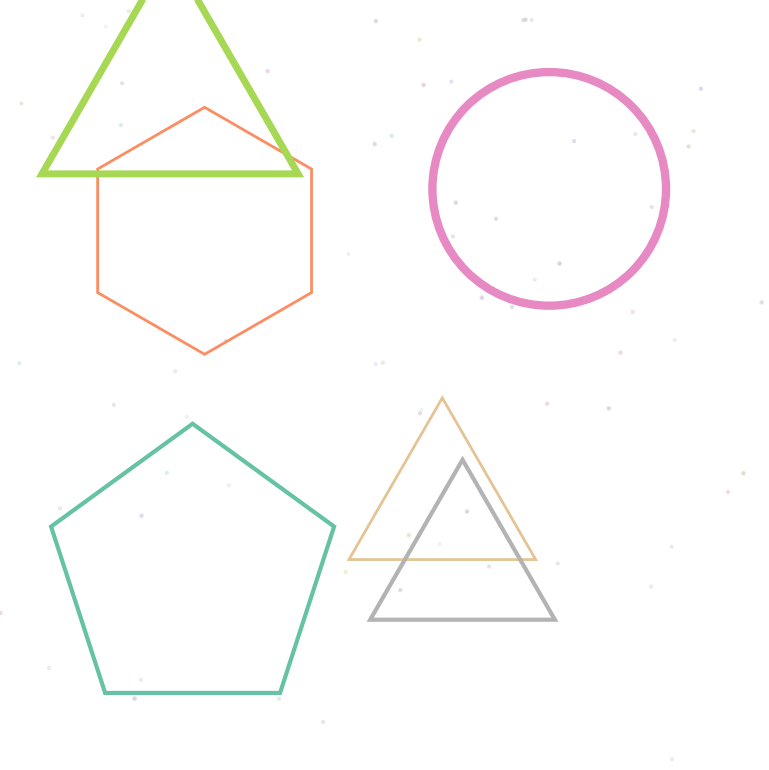[{"shape": "pentagon", "thickness": 1.5, "radius": 0.97, "center": [0.25, 0.256]}, {"shape": "hexagon", "thickness": 1, "radius": 0.8, "center": [0.266, 0.7]}, {"shape": "circle", "thickness": 3, "radius": 0.76, "center": [0.713, 0.755]}, {"shape": "triangle", "thickness": 2.5, "radius": 0.96, "center": [0.221, 0.87]}, {"shape": "triangle", "thickness": 1, "radius": 0.7, "center": [0.574, 0.343]}, {"shape": "triangle", "thickness": 1.5, "radius": 0.69, "center": [0.601, 0.264]}]